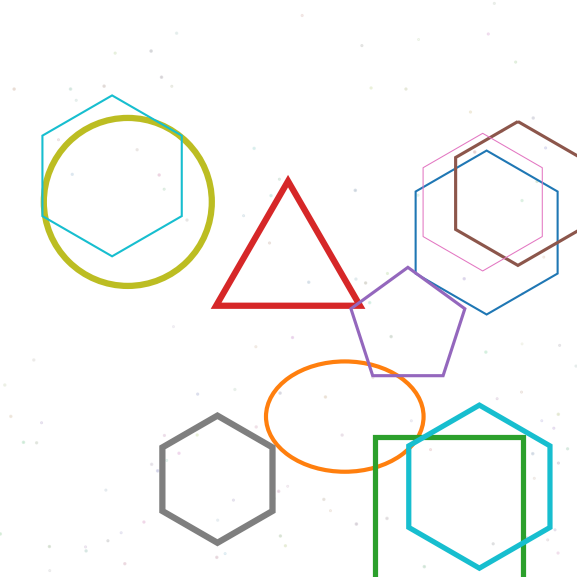[{"shape": "hexagon", "thickness": 1, "radius": 0.71, "center": [0.843, 0.596]}, {"shape": "oval", "thickness": 2, "radius": 0.68, "center": [0.597, 0.278]}, {"shape": "square", "thickness": 2.5, "radius": 0.64, "center": [0.778, 0.113]}, {"shape": "triangle", "thickness": 3, "radius": 0.72, "center": [0.499, 0.542]}, {"shape": "pentagon", "thickness": 1.5, "radius": 0.52, "center": [0.706, 0.432]}, {"shape": "hexagon", "thickness": 1.5, "radius": 0.62, "center": [0.897, 0.664]}, {"shape": "hexagon", "thickness": 0.5, "radius": 0.6, "center": [0.836, 0.649]}, {"shape": "hexagon", "thickness": 3, "radius": 0.55, "center": [0.377, 0.169]}, {"shape": "circle", "thickness": 3, "radius": 0.73, "center": [0.221, 0.649]}, {"shape": "hexagon", "thickness": 1, "radius": 0.7, "center": [0.194, 0.695]}, {"shape": "hexagon", "thickness": 2.5, "radius": 0.71, "center": [0.83, 0.156]}]